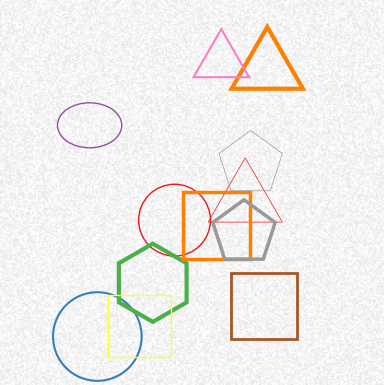[{"shape": "triangle", "thickness": 0.5, "radius": 0.56, "center": [0.637, 0.479]}, {"shape": "circle", "thickness": 1, "radius": 0.47, "center": [0.453, 0.428]}, {"shape": "circle", "thickness": 1.5, "radius": 0.58, "center": [0.253, 0.126]}, {"shape": "hexagon", "thickness": 3, "radius": 0.51, "center": [0.397, 0.266]}, {"shape": "oval", "thickness": 1, "radius": 0.42, "center": [0.233, 0.675]}, {"shape": "triangle", "thickness": 3, "radius": 0.53, "center": [0.694, 0.823]}, {"shape": "square", "thickness": 2.5, "radius": 0.44, "center": [0.561, 0.415]}, {"shape": "square", "thickness": 1, "radius": 0.4, "center": [0.362, 0.154]}, {"shape": "square", "thickness": 2, "radius": 0.43, "center": [0.687, 0.205]}, {"shape": "triangle", "thickness": 1.5, "radius": 0.42, "center": [0.575, 0.841]}, {"shape": "pentagon", "thickness": 0.5, "radius": 0.43, "center": [0.651, 0.575]}, {"shape": "pentagon", "thickness": 2.5, "radius": 0.43, "center": [0.634, 0.396]}]